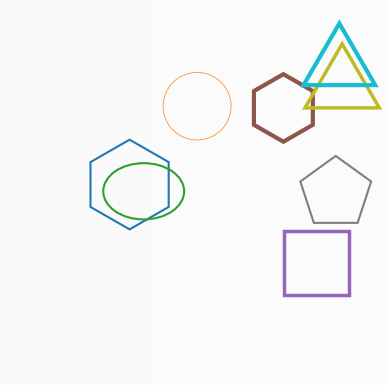[{"shape": "hexagon", "thickness": 1.5, "radius": 0.58, "center": [0.334, 0.521]}, {"shape": "circle", "thickness": 0.5, "radius": 0.44, "center": [0.509, 0.724]}, {"shape": "oval", "thickness": 1.5, "radius": 0.52, "center": [0.371, 0.503]}, {"shape": "square", "thickness": 2.5, "radius": 0.42, "center": [0.817, 0.316]}, {"shape": "hexagon", "thickness": 3, "radius": 0.44, "center": [0.731, 0.72]}, {"shape": "pentagon", "thickness": 1.5, "radius": 0.48, "center": [0.866, 0.499]}, {"shape": "triangle", "thickness": 2.5, "radius": 0.55, "center": [0.883, 0.775]}, {"shape": "triangle", "thickness": 3, "radius": 0.53, "center": [0.876, 0.832]}]